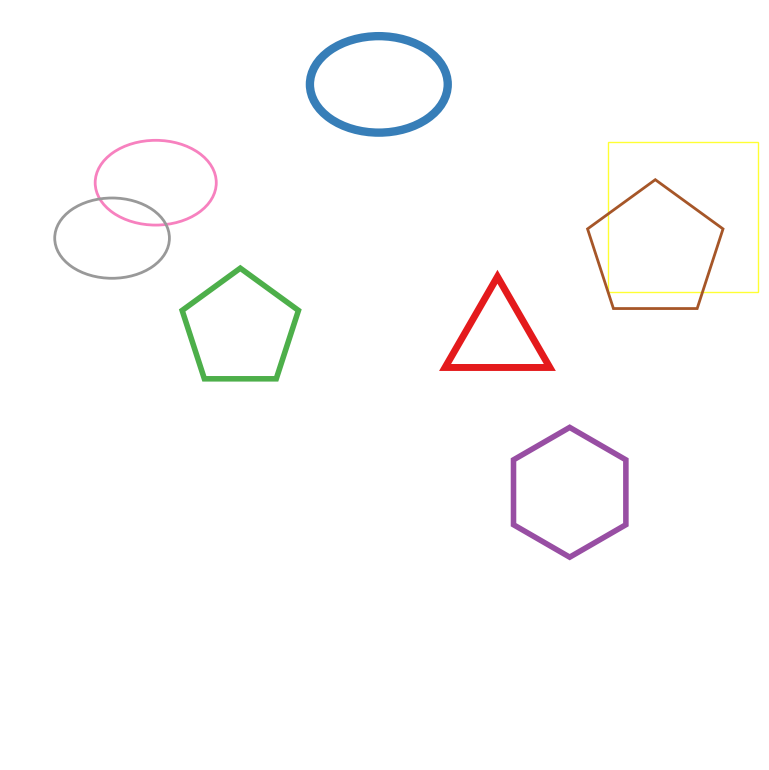[{"shape": "triangle", "thickness": 2.5, "radius": 0.39, "center": [0.646, 0.562]}, {"shape": "oval", "thickness": 3, "radius": 0.45, "center": [0.492, 0.89]}, {"shape": "pentagon", "thickness": 2, "radius": 0.4, "center": [0.312, 0.572]}, {"shape": "hexagon", "thickness": 2, "radius": 0.42, "center": [0.74, 0.361]}, {"shape": "square", "thickness": 0.5, "radius": 0.49, "center": [0.887, 0.718]}, {"shape": "pentagon", "thickness": 1, "radius": 0.46, "center": [0.851, 0.674]}, {"shape": "oval", "thickness": 1, "radius": 0.39, "center": [0.202, 0.763]}, {"shape": "oval", "thickness": 1, "radius": 0.37, "center": [0.146, 0.691]}]